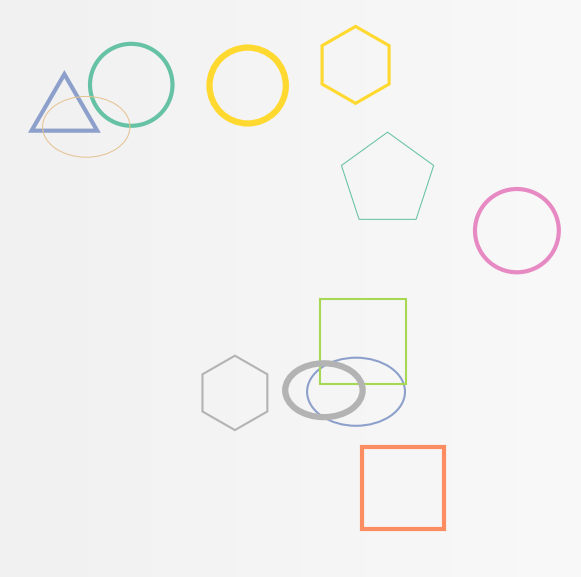[{"shape": "circle", "thickness": 2, "radius": 0.35, "center": [0.226, 0.852]}, {"shape": "pentagon", "thickness": 0.5, "radius": 0.42, "center": [0.667, 0.687]}, {"shape": "square", "thickness": 2, "radius": 0.35, "center": [0.693, 0.154]}, {"shape": "triangle", "thickness": 2, "radius": 0.33, "center": [0.111, 0.805]}, {"shape": "oval", "thickness": 1, "radius": 0.42, "center": [0.613, 0.321]}, {"shape": "circle", "thickness": 2, "radius": 0.36, "center": [0.889, 0.6]}, {"shape": "square", "thickness": 1, "radius": 0.37, "center": [0.625, 0.408]}, {"shape": "hexagon", "thickness": 1.5, "radius": 0.33, "center": [0.612, 0.887]}, {"shape": "circle", "thickness": 3, "radius": 0.33, "center": [0.426, 0.851]}, {"shape": "oval", "thickness": 0.5, "radius": 0.38, "center": [0.148, 0.78]}, {"shape": "hexagon", "thickness": 1, "radius": 0.32, "center": [0.404, 0.319]}, {"shape": "oval", "thickness": 3, "radius": 0.33, "center": [0.557, 0.323]}]